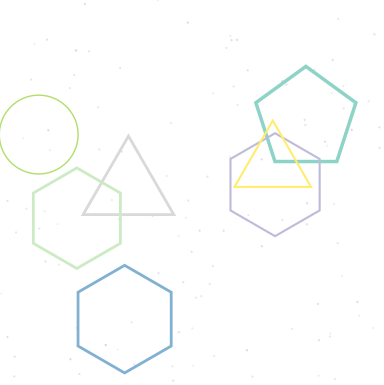[{"shape": "pentagon", "thickness": 2.5, "radius": 0.68, "center": [0.794, 0.691]}, {"shape": "hexagon", "thickness": 1.5, "radius": 0.67, "center": [0.714, 0.52]}, {"shape": "hexagon", "thickness": 2, "radius": 0.7, "center": [0.324, 0.171]}, {"shape": "circle", "thickness": 1, "radius": 0.51, "center": [0.101, 0.65]}, {"shape": "triangle", "thickness": 2, "radius": 0.68, "center": [0.334, 0.511]}, {"shape": "hexagon", "thickness": 2, "radius": 0.65, "center": [0.2, 0.433]}, {"shape": "triangle", "thickness": 1.5, "radius": 0.57, "center": [0.709, 0.572]}]